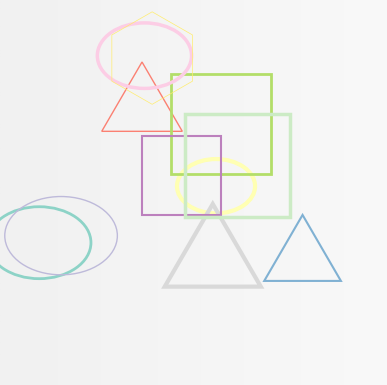[{"shape": "oval", "thickness": 2, "radius": 0.67, "center": [0.101, 0.37]}, {"shape": "oval", "thickness": 3, "radius": 0.5, "center": [0.557, 0.516]}, {"shape": "oval", "thickness": 1, "radius": 0.73, "center": [0.158, 0.388]}, {"shape": "triangle", "thickness": 1, "radius": 0.6, "center": [0.366, 0.719]}, {"shape": "triangle", "thickness": 1.5, "radius": 0.57, "center": [0.781, 0.327]}, {"shape": "square", "thickness": 2, "radius": 0.65, "center": [0.571, 0.678]}, {"shape": "oval", "thickness": 2.5, "radius": 0.61, "center": [0.373, 0.855]}, {"shape": "triangle", "thickness": 3, "radius": 0.72, "center": [0.549, 0.327]}, {"shape": "square", "thickness": 1.5, "radius": 0.51, "center": [0.469, 0.545]}, {"shape": "square", "thickness": 2.5, "radius": 0.67, "center": [0.613, 0.57]}, {"shape": "hexagon", "thickness": 0.5, "radius": 0.6, "center": [0.393, 0.849]}]